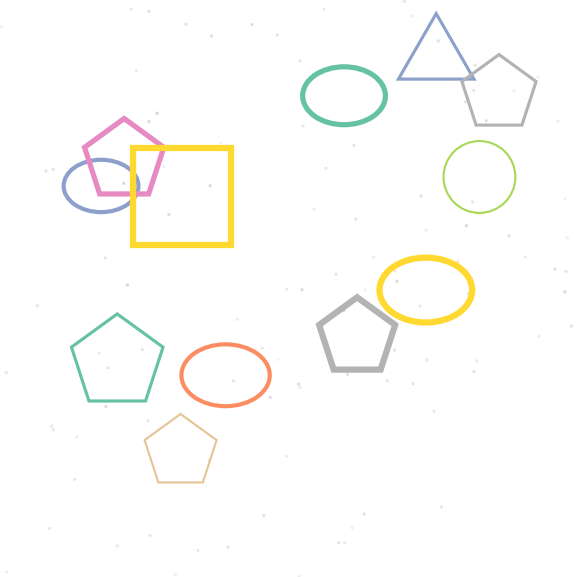[{"shape": "pentagon", "thickness": 1.5, "radius": 0.42, "center": [0.203, 0.372]}, {"shape": "oval", "thickness": 2.5, "radius": 0.36, "center": [0.596, 0.833]}, {"shape": "oval", "thickness": 2, "radius": 0.38, "center": [0.391, 0.349]}, {"shape": "triangle", "thickness": 1.5, "radius": 0.38, "center": [0.755, 0.9]}, {"shape": "oval", "thickness": 2, "radius": 0.32, "center": [0.175, 0.677]}, {"shape": "pentagon", "thickness": 2.5, "radius": 0.36, "center": [0.215, 0.722]}, {"shape": "circle", "thickness": 1, "radius": 0.31, "center": [0.83, 0.693]}, {"shape": "square", "thickness": 3, "radius": 0.42, "center": [0.315, 0.659]}, {"shape": "oval", "thickness": 3, "radius": 0.4, "center": [0.737, 0.497]}, {"shape": "pentagon", "thickness": 1, "radius": 0.33, "center": [0.313, 0.217]}, {"shape": "pentagon", "thickness": 3, "radius": 0.35, "center": [0.618, 0.415]}, {"shape": "pentagon", "thickness": 1.5, "radius": 0.34, "center": [0.864, 0.837]}]